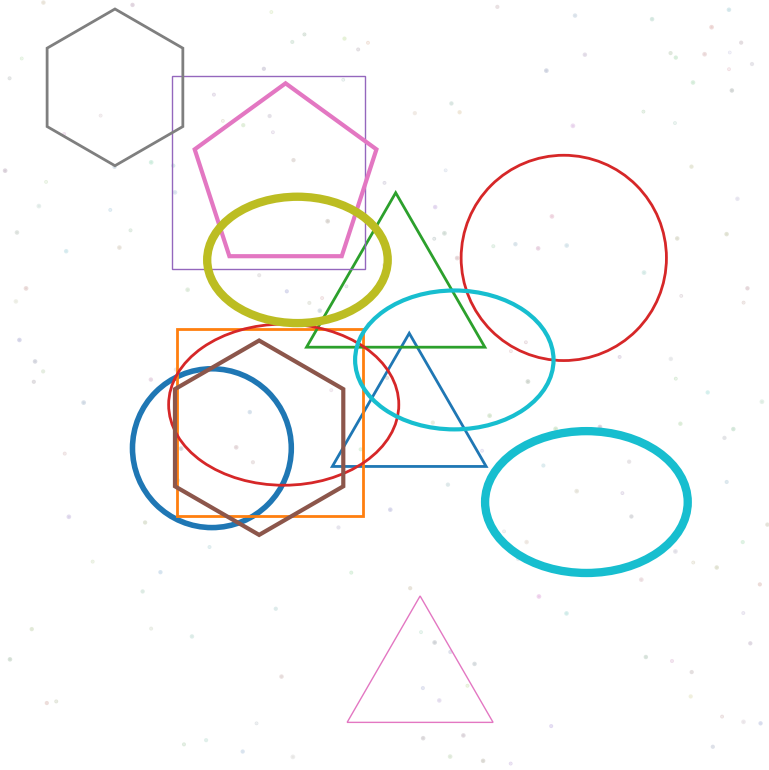[{"shape": "circle", "thickness": 2, "radius": 0.52, "center": [0.275, 0.418]}, {"shape": "triangle", "thickness": 1, "radius": 0.58, "center": [0.531, 0.452]}, {"shape": "square", "thickness": 1, "radius": 0.61, "center": [0.351, 0.451]}, {"shape": "triangle", "thickness": 1, "radius": 0.67, "center": [0.514, 0.616]}, {"shape": "circle", "thickness": 1, "radius": 0.67, "center": [0.732, 0.665]}, {"shape": "oval", "thickness": 1, "radius": 0.75, "center": [0.368, 0.474]}, {"shape": "square", "thickness": 0.5, "radius": 0.63, "center": [0.349, 0.776]}, {"shape": "hexagon", "thickness": 1.5, "radius": 0.63, "center": [0.337, 0.432]}, {"shape": "triangle", "thickness": 0.5, "radius": 0.55, "center": [0.546, 0.117]}, {"shape": "pentagon", "thickness": 1.5, "radius": 0.62, "center": [0.371, 0.768]}, {"shape": "hexagon", "thickness": 1, "radius": 0.51, "center": [0.149, 0.887]}, {"shape": "oval", "thickness": 3, "radius": 0.59, "center": [0.386, 0.662]}, {"shape": "oval", "thickness": 1.5, "radius": 0.64, "center": [0.59, 0.533]}, {"shape": "oval", "thickness": 3, "radius": 0.66, "center": [0.762, 0.348]}]